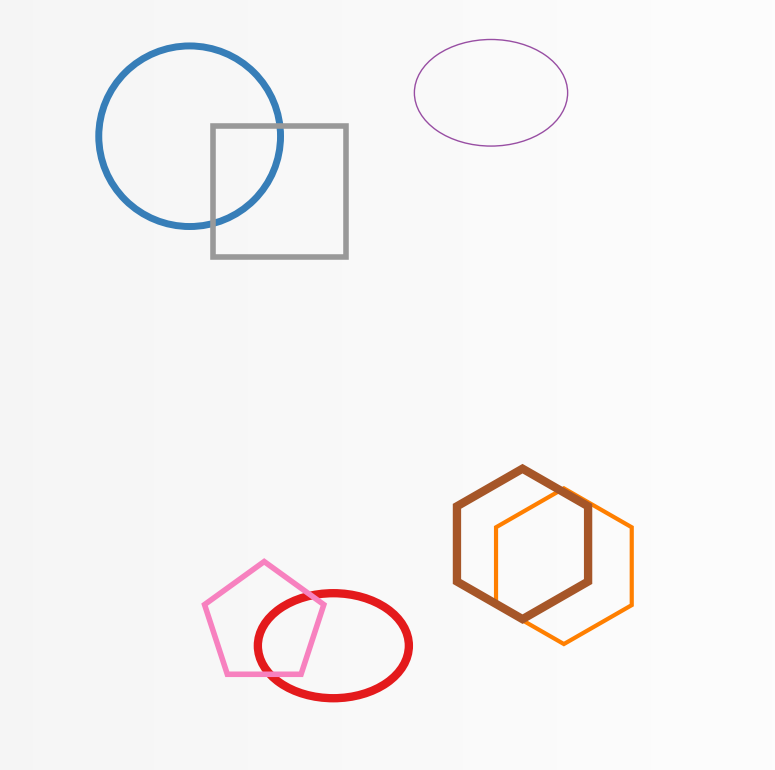[{"shape": "oval", "thickness": 3, "radius": 0.49, "center": [0.43, 0.161]}, {"shape": "circle", "thickness": 2.5, "radius": 0.59, "center": [0.245, 0.823]}, {"shape": "oval", "thickness": 0.5, "radius": 0.49, "center": [0.634, 0.88]}, {"shape": "hexagon", "thickness": 1.5, "radius": 0.51, "center": [0.728, 0.265]}, {"shape": "hexagon", "thickness": 3, "radius": 0.49, "center": [0.674, 0.294]}, {"shape": "pentagon", "thickness": 2, "radius": 0.4, "center": [0.341, 0.19]}, {"shape": "square", "thickness": 2, "radius": 0.43, "center": [0.361, 0.751]}]